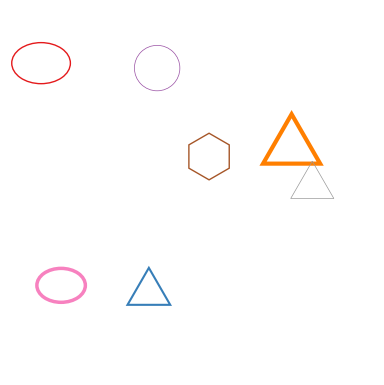[{"shape": "oval", "thickness": 1, "radius": 0.38, "center": [0.107, 0.836]}, {"shape": "triangle", "thickness": 1.5, "radius": 0.32, "center": [0.387, 0.24]}, {"shape": "circle", "thickness": 0.5, "radius": 0.3, "center": [0.408, 0.823]}, {"shape": "triangle", "thickness": 3, "radius": 0.43, "center": [0.757, 0.618]}, {"shape": "hexagon", "thickness": 1, "radius": 0.3, "center": [0.543, 0.593]}, {"shape": "oval", "thickness": 2.5, "radius": 0.31, "center": [0.159, 0.259]}, {"shape": "triangle", "thickness": 0.5, "radius": 0.32, "center": [0.811, 0.517]}]